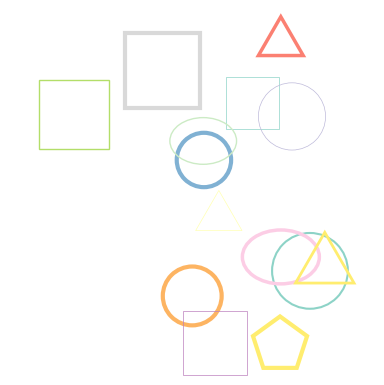[{"shape": "circle", "thickness": 1.5, "radius": 0.49, "center": [0.805, 0.296]}, {"shape": "square", "thickness": 0.5, "radius": 0.34, "center": [0.656, 0.732]}, {"shape": "triangle", "thickness": 0.5, "radius": 0.35, "center": [0.568, 0.436]}, {"shape": "circle", "thickness": 0.5, "radius": 0.44, "center": [0.758, 0.698]}, {"shape": "triangle", "thickness": 2.5, "radius": 0.34, "center": [0.729, 0.889]}, {"shape": "circle", "thickness": 3, "radius": 0.35, "center": [0.53, 0.584]}, {"shape": "circle", "thickness": 3, "radius": 0.38, "center": [0.499, 0.231]}, {"shape": "square", "thickness": 1, "radius": 0.45, "center": [0.192, 0.702]}, {"shape": "oval", "thickness": 2.5, "radius": 0.5, "center": [0.729, 0.333]}, {"shape": "square", "thickness": 3, "radius": 0.48, "center": [0.423, 0.817]}, {"shape": "square", "thickness": 0.5, "radius": 0.41, "center": [0.558, 0.109]}, {"shape": "oval", "thickness": 1, "radius": 0.43, "center": [0.528, 0.634]}, {"shape": "pentagon", "thickness": 3, "radius": 0.37, "center": [0.727, 0.104]}, {"shape": "triangle", "thickness": 2, "radius": 0.44, "center": [0.844, 0.309]}]